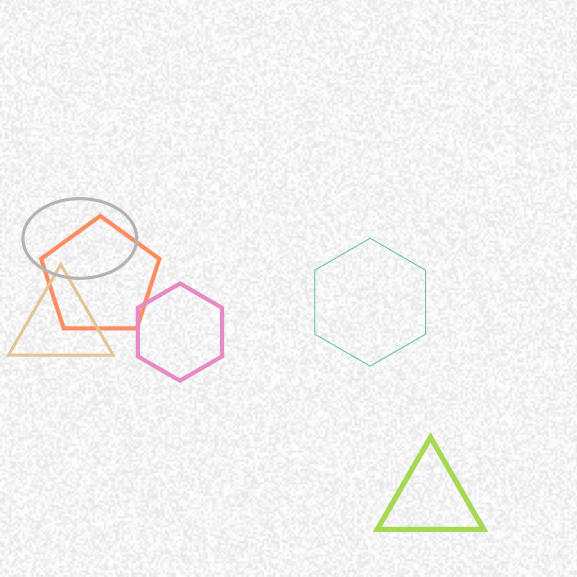[{"shape": "hexagon", "thickness": 0.5, "radius": 0.55, "center": [0.641, 0.476]}, {"shape": "pentagon", "thickness": 2, "radius": 0.54, "center": [0.174, 0.518]}, {"shape": "hexagon", "thickness": 2, "radius": 0.42, "center": [0.312, 0.424]}, {"shape": "triangle", "thickness": 2.5, "radius": 0.53, "center": [0.745, 0.136]}, {"shape": "triangle", "thickness": 1.5, "radius": 0.52, "center": [0.105, 0.436]}, {"shape": "oval", "thickness": 1.5, "radius": 0.49, "center": [0.138, 0.586]}]